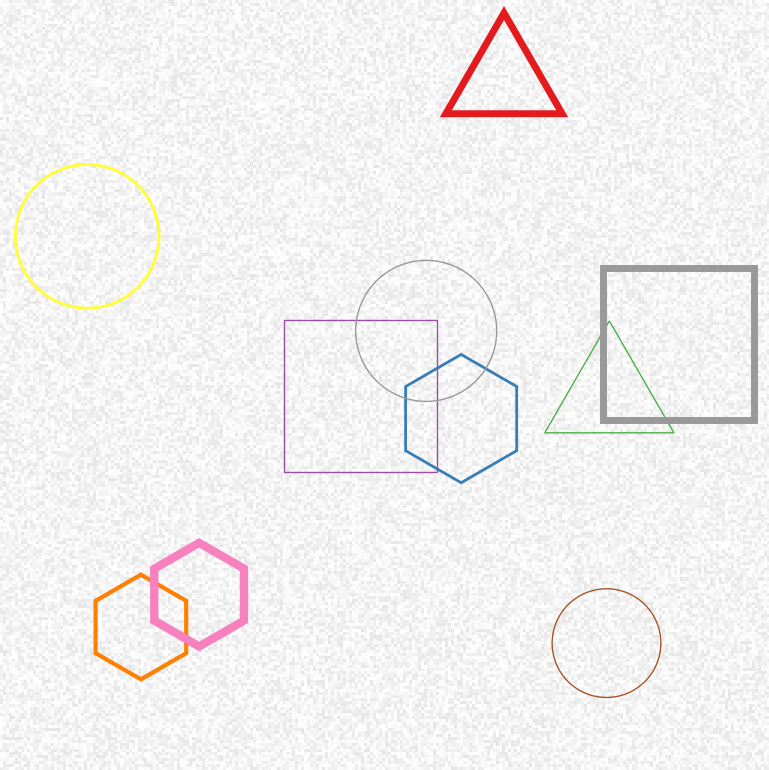[{"shape": "triangle", "thickness": 2.5, "radius": 0.44, "center": [0.655, 0.896]}, {"shape": "hexagon", "thickness": 1, "radius": 0.42, "center": [0.599, 0.456]}, {"shape": "triangle", "thickness": 0.5, "radius": 0.48, "center": [0.791, 0.486]}, {"shape": "square", "thickness": 0.5, "radius": 0.49, "center": [0.468, 0.486]}, {"shape": "hexagon", "thickness": 1.5, "radius": 0.34, "center": [0.183, 0.186]}, {"shape": "circle", "thickness": 1, "radius": 0.47, "center": [0.113, 0.693]}, {"shape": "circle", "thickness": 0.5, "radius": 0.35, "center": [0.788, 0.165]}, {"shape": "hexagon", "thickness": 3, "radius": 0.34, "center": [0.259, 0.228]}, {"shape": "circle", "thickness": 0.5, "radius": 0.46, "center": [0.553, 0.57]}, {"shape": "square", "thickness": 2.5, "radius": 0.49, "center": [0.881, 0.553]}]